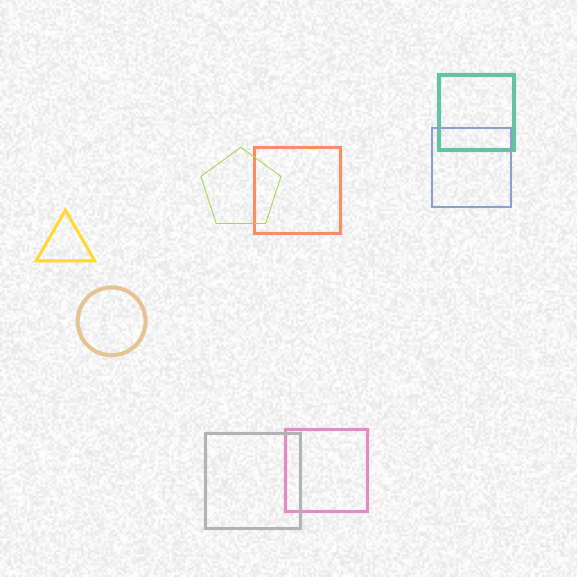[{"shape": "square", "thickness": 2, "radius": 0.32, "center": [0.825, 0.804]}, {"shape": "square", "thickness": 1.5, "radius": 0.37, "center": [0.514, 0.671]}, {"shape": "square", "thickness": 1, "radius": 0.34, "center": [0.816, 0.709]}, {"shape": "square", "thickness": 1.5, "radius": 0.35, "center": [0.565, 0.185]}, {"shape": "pentagon", "thickness": 0.5, "radius": 0.36, "center": [0.417, 0.671]}, {"shape": "triangle", "thickness": 1.5, "radius": 0.29, "center": [0.113, 0.577]}, {"shape": "circle", "thickness": 2, "radius": 0.29, "center": [0.193, 0.443]}, {"shape": "square", "thickness": 1.5, "radius": 0.41, "center": [0.438, 0.168]}]